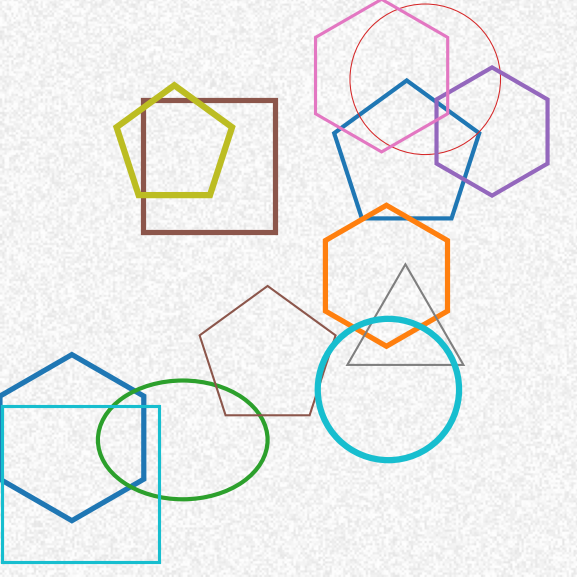[{"shape": "hexagon", "thickness": 2.5, "radius": 0.72, "center": [0.124, 0.241]}, {"shape": "pentagon", "thickness": 2, "radius": 0.66, "center": [0.704, 0.728]}, {"shape": "hexagon", "thickness": 2.5, "radius": 0.61, "center": [0.669, 0.522]}, {"shape": "oval", "thickness": 2, "radius": 0.73, "center": [0.316, 0.237]}, {"shape": "circle", "thickness": 0.5, "radius": 0.65, "center": [0.736, 0.862]}, {"shape": "hexagon", "thickness": 2, "radius": 0.55, "center": [0.852, 0.771]}, {"shape": "square", "thickness": 2.5, "radius": 0.57, "center": [0.362, 0.712]}, {"shape": "pentagon", "thickness": 1, "radius": 0.62, "center": [0.463, 0.38]}, {"shape": "hexagon", "thickness": 1.5, "radius": 0.66, "center": [0.661, 0.868]}, {"shape": "triangle", "thickness": 1, "radius": 0.58, "center": [0.702, 0.425]}, {"shape": "pentagon", "thickness": 3, "radius": 0.53, "center": [0.302, 0.746]}, {"shape": "square", "thickness": 1.5, "radius": 0.68, "center": [0.139, 0.161]}, {"shape": "circle", "thickness": 3, "radius": 0.61, "center": [0.673, 0.325]}]